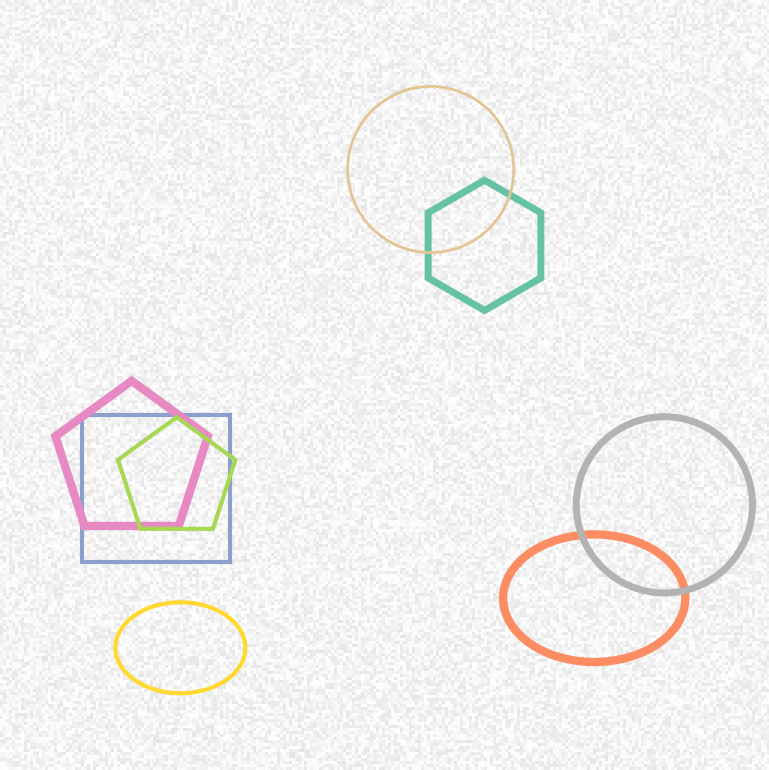[{"shape": "hexagon", "thickness": 2.5, "radius": 0.42, "center": [0.629, 0.681]}, {"shape": "oval", "thickness": 3, "radius": 0.59, "center": [0.772, 0.223]}, {"shape": "square", "thickness": 1.5, "radius": 0.48, "center": [0.203, 0.366]}, {"shape": "pentagon", "thickness": 3, "radius": 0.52, "center": [0.171, 0.401]}, {"shape": "pentagon", "thickness": 1.5, "radius": 0.4, "center": [0.229, 0.378]}, {"shape": "oval", "thickness": 1.5, "radius": 0.42, "center": [0.234, 0.159]}, {"shape": "circle", "thickness": 1, "radius": 0.54, "center": [0.559, 0.78]}, {"shape": "circle", "thickness": 2.5, "radius": 0.57, "center": [0.863, 0.344]}]